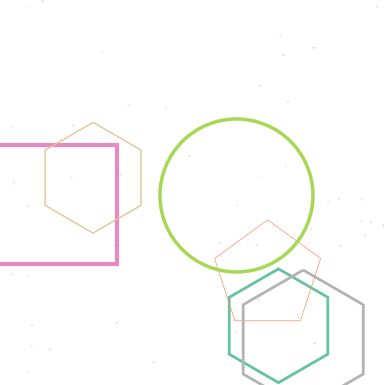[{"shape": "hexagon", "thickness": 2, "radius": 0.74, "center": [0.723, 0.154]}, {"shape": "pentagon", "thickness": 0.5, "radius": 0.72, "center": [0.695, 0.284]}, {"shape": "square", "thickness": 3, "radius": 0.78, "center": [0.15, 0.468]}, {"shape": "circle", "thickness": 2.5, "radius": 0.99, "center": [0.614, 0.492]}, {"shape": "hexagon", "thickness": 1, "radius": 0.72, "center": [0.242, 0.538]}, {"shape": "hexagon", "thickness": 2, "radius": 0.9, "center": [0.788, 0.119]}]